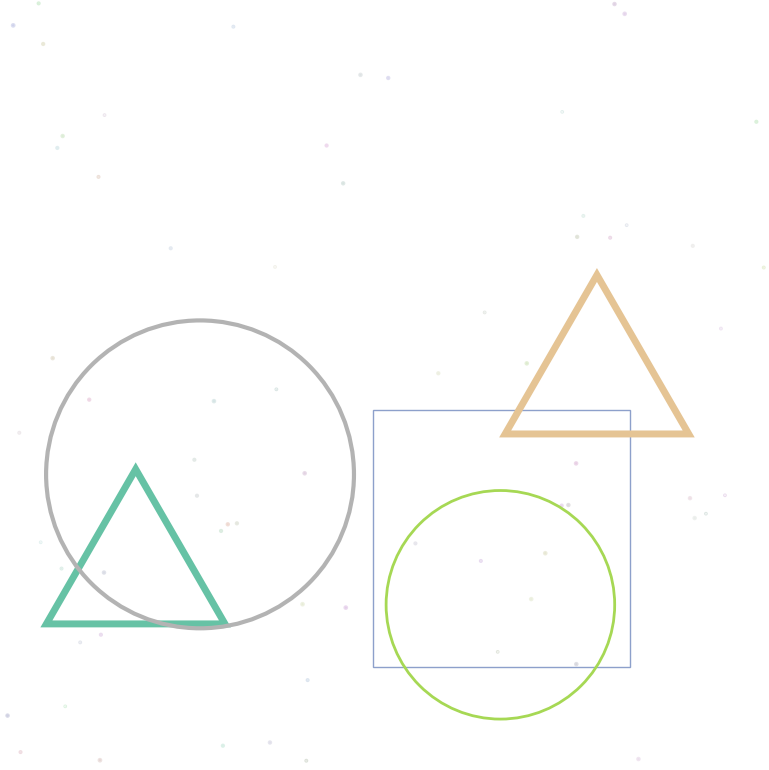[{"shape": "triangle", "thickness": 2.5, "radius": 0.67, "center": [0.176, 0.257]}, {"shape": "square", "thickness": 0.5, "radius": 0.83, "center": [0.651, 0.301]}, {"shape": "circle", "thickness": 1, "radius": 0.74, "center": [0.65, 0.215]}, {"shape": "triangle", "thickness": 2.5, "radius": 0.69, "center": [0.775, 0.505]}, {"shape": "circle", "thickness": 1.5, "radius": 1.0, "center": [0.26, 0.384]}]